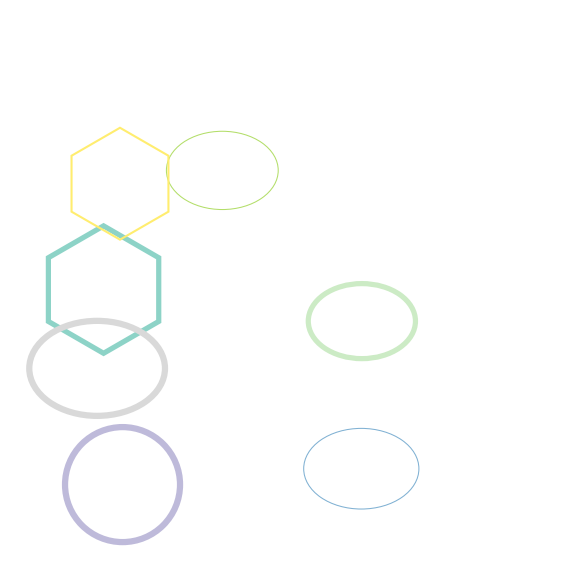[{"shape": "hexagon", "thickness": 2.5, "radius": 0.55, "center": [0.179, 0.498]}, {"shape": "circle", "thickness": 3, "radius": 0.5, "center": [0.212, 0.16]}, {"shape": "oval", "thickness": 0.5, "radius": 0.5, "center": [0.626, 0.188]}, {"shape": "oval", "thickness": 0.5, "radius": 0.48, "center": [0.385, 0.704]}, {"shape": "oval", "thickness": 3, "radius": 0.59, "center": [0.168, 0.361]}, {"shape": "oval", "thickness": 2.5, "radius": 0.46, "center": [0.627, 0.443]}, {"shape": "hexagon", "thickness": 1, "radius": 0.48, "center": [0.208, 0.681]}]